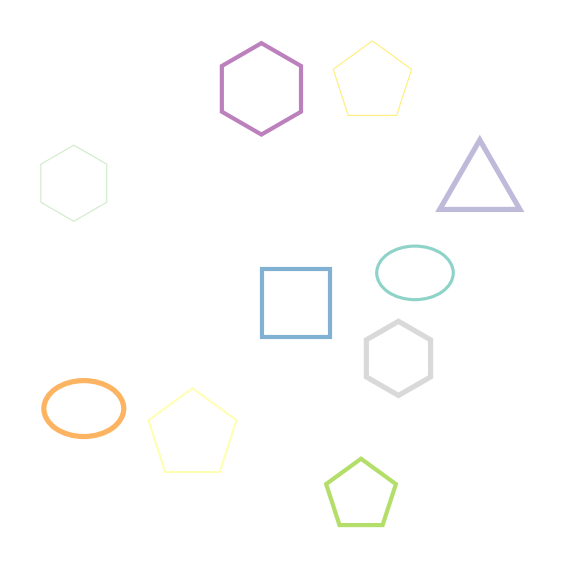[{"shape": "oval", "thickness": 1.5, "radius": 0.33, "center": [0.719, 0.527]}, {"shape": "pentagon", "thickness": 1, "radius": 0.4, "center": [0.333, 0.247]}, {"shape": "triangle", "thickness": 2.5, "radius": 0.4, "center": [0.831, 0.677]}, {"shape": "square", "thickness": 2, "radius": 0.3, "center": [0.512, 0.474]}, {"shape": "oval", "thickness": 2.5, "radius": 0.35, "center": [0.145, 0.292]}, {"shape": "pentagon", "thickness": 2, "radius": 0.32, "center": [0.625, 0.141]}, {"shape": "hexagon", "thickness": 2.5, "radius": 0.32, "center": [0.69, 0.379]}, {"shape": "hexagon", "thickness": 2, "radius": 0.4, "center": [0.453, 0.845]}, {"shape": "hexagon", "thickness": 0.5, "radius": 0.33, "center": [0.128, 0.682]}, {"shape": "pentagon", "thickness": 0.5, "radius": 0.36, "center": [0.645, 0.857]}]